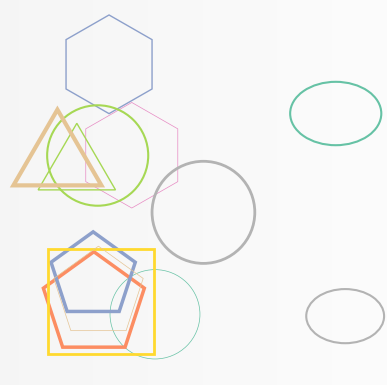[{"shape": "circle", "thickness": 0.5, "radius": 0.58, "center": [0.4, 0.184]}, {"shape": "oval", "thickness": 1.5, "radius": 0.59, "center": [0.866, 0.705]}, {"shape": "pentagon", "thickness": 2.5, "radius": 0.68, "center": [0.242, 0.209]}, {"shape": "pentagon", "thickness": 2.5, "radius": 0.57, "center": [0.24, 0.283]}, {"shape": "hexagon", "thickness": 1, "radius": 0.64, "center": [0.281, 0.833]}, {"shape": "hexagon", "thickness": 0.5, "radius": 0.69, "center": [0.34, 0.597]}, {"shape": "circle", "thickness": 1.5, "radius": 0.65, "center": [0.252, 0.596]}, {"shape": "triangle", "thickness": 1, "radius": 0.58, "center": [0.198, 0.564]}, {"shape": "square", "thickness": 2, "radius": 0.68, "center": [0.26, 0.217]}, {"shape": "triangle", "thickness": 3, "radius": 0.66, "center": [0.148, 0.584]}, {"shape": "pentagon", "thickness": 0.5, "radius": 0.61, "center": [0.254, 0.239]}, {"shape": "oval", "thickness": 1.5, "radius": 0.5, "center": [0.891, 0.179]}, {"shape": "circle", "thickness": 2, "radius": 0.66, "center": [0.525, 0.448]}]